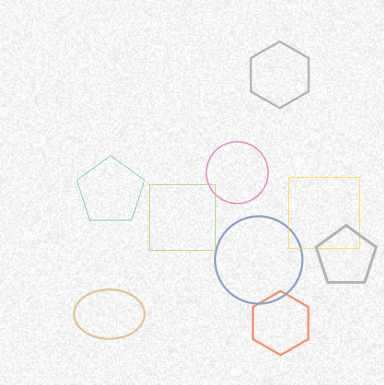[{"shape": "pentagon", "thickness": 0.5, "radius": 0.46, "center": [0.287, 0.503]}, {"shape": "hexagon", "thickness": 1.5, "radius": 0.42, "center": [0.729, 0.161]}, {"shape": "circle", "thickness": 1.5, "radius": 0.57, "center": [0.672, 0.325]}, {"shape": "circle", "thickness": 1, "radius": 0.4, "center": [0.616, 0.552]}, {"shape": "square", "thickness": 0.5, "radius": 0.43, "center": [0.473, 0.437]}, {"shape": "square", "thickness": 0.5, "radius": 0.47, "center": [0.84, 0.448]}, {"shape": "oval", "thickness": 1.5, "radius": 0.46, "center": [0.284, 0.184]}, {"shape": "hexagon", "thickness": 1.5, "radius": 0.43, "center": [0.727, 0.806]}, {"shape": "pentagon", "thickness": 2, "radius": 0.41, "center": [0.899, 0.333]}]